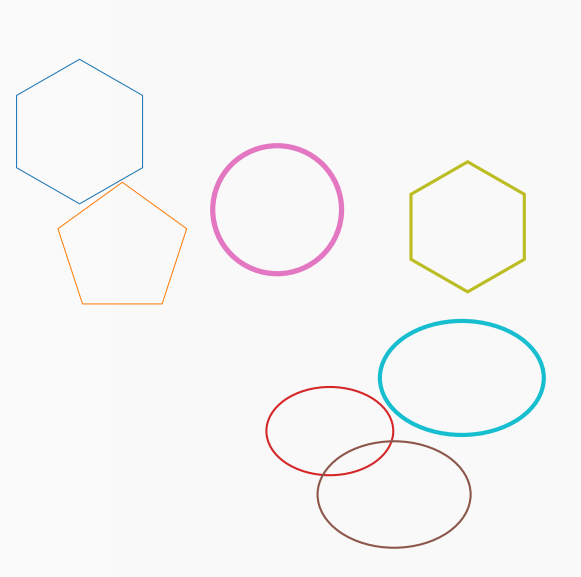[{"shape": "hexagon", "thickness": 0.5, "radius": 0.63, "center": [0.137, 0.771]}, {"shape": "pentagon", "thickness": 0.5, "radius": 0.58, "center": [0.21, 0.567]}, {"shape": "oval", "thickness": 1, "radius": 0.55, "center": [0.567, 0.253]}, {"shape": "oval", "thickness": 1, "radius": 0.66, "center": [0.678, 0.143]}, {"shape": "circle", "thickness": 2.5, "radius": 0.55, "center": [0.477, 0.636]}, {"shape": "hexagon", "thickness": 1.5, "radius": 0.56, "center": [0.805, 0.606]}, {"shape": "oval", "thickness": 2, "radius": 0.71, "center": [0.795, 0.345]}]